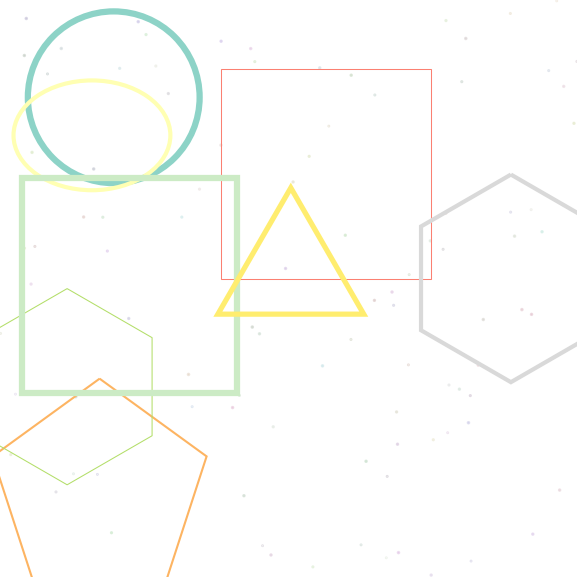[{"shape": "circle", "thickness": 3, "radius": 0.74, "center": [0.197, 0.831]}, {"shape": "oval", "thickness": 2, "radius": 0.68, "center": [0.159, 0.765]}, {"shape": "square", "thickness": 0.5, "radius": 0.91, "center": [0.564, 0.698]}, {"shape": "pentagon", "thickness": 1, "radius": 0.97, "center": [0.172, 0.149]}, {"shape": "hexagon", "thickness": 0.5, "radius": 0.85, "center": [0.116, 0.33]}, {"shape": "hexagon", "thickness": 2, "radius": 0.9, "center": [0.885, 0.517]}, {"shape": "square", "thickness": 3, "radius": 0.93, "center": [0.224, 0.504]}, {"shape": "triangle", "thickness": 2.5, "radius": 0.73, "center": [0.504, 0.528]}]